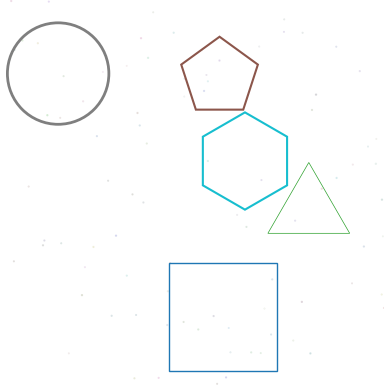[{"shape": "square", "thickness": 1, "radius": 0.7, "center": [0.58, 0.177]}, {"shape": "triangle", "thickness": 0.5, "radius": 0.61, "center": [0.802, 0.455]}, {"shape": "pentagon", "thickness": 1.5, "radius": 0.52, "center": [0.57, 0.8]}, {"shape": "circle", "thickness": 2, "radius": 0.66, "center": [0.151, 0.809]}, {"shape": "hexagon", "thickness": 1.5, "radius": 0.63, "center": [0.636, 0.582]}]